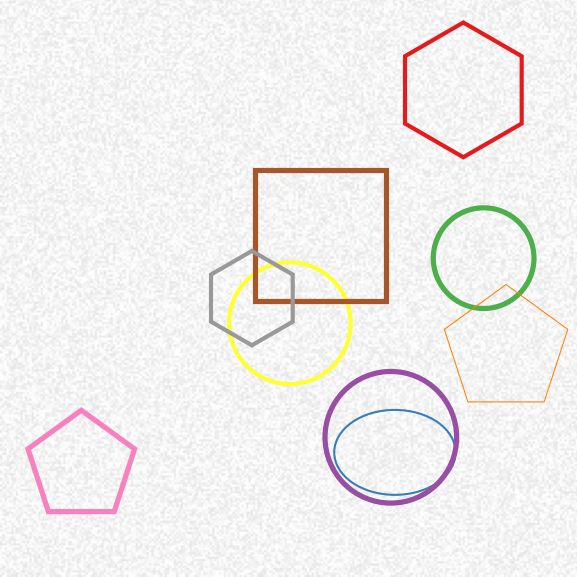[{"shape": "hexagon", "thickness": 2, "radius": 0.58, "center": [0.802, 0.844]}, {"shape": "oval", "thickness": 1, "radius": 0.53, "center": [0.684, 0.216]}, {"shape": "circle", "thickness": 2.5, "radius": 0.44, "center": [0.837, 0.552]}, {"shape": "circle", "thickness": 2.5, "radius": 0.57, "center": [0.677, 0.242]}, {"shape": "pentagon", "thickness": 0.5, "radius": 0.56, "center": [0.876, 0.394]}, {"shape": "circle", "thickness": 2, "radius": 0.53, "center": [0.502, 0.439]}, {"shape": "square", "thickness": 2.5, "radius": 0.57, "center": [0.555, 0.591]}, {"shape": "pentagon", "thickness": 2.5, "radius": 0.49, "center": [0.141, 0.192]}, {"shape": "hexagon", "thickness": 2, "radius": 0.41, "center": [0.436, 0.483]}]